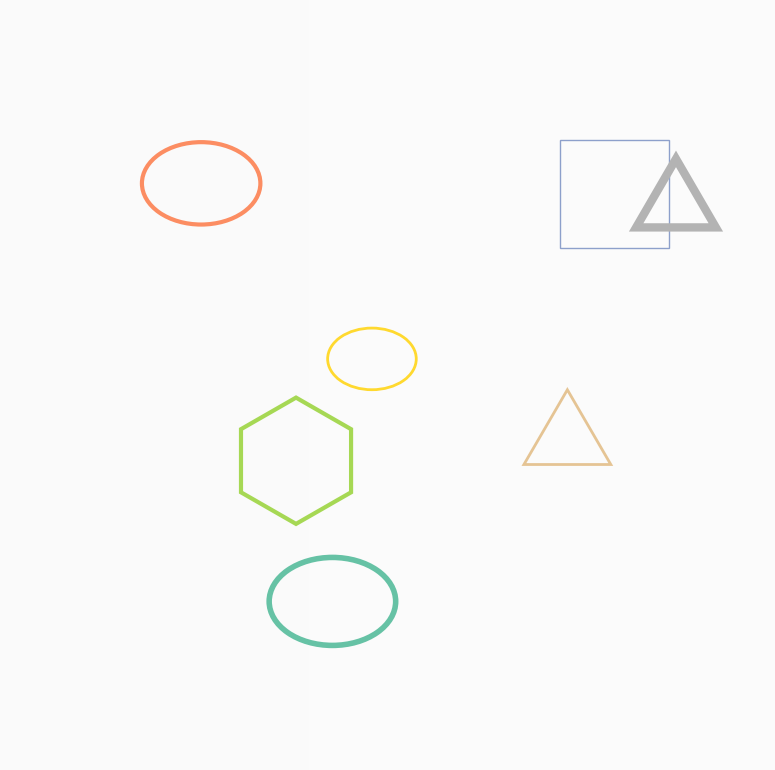[{"shape": "oval", "thickness": 2, "radius": 0.41, "center": [0.429, 0.219]}, {"shape": "oval", "thickness": 1.5, "radius": 0.38, "center": [0.26, 0.762]}, {"shape": "square", "thickness": 0.5, "radius": 0.35, "center": [0.793, 0.748]}, {"shape": "hexagon", "thickness": 1.5, "radius": 0.41, "center": [0.382, 0.402]}, {"shape": "oval", "thickness": 1, "radius": 0.29, "center": [0.48, 0.534]}, {"shape": "triangle", "thickness": 1, "radius": 0.32, "center": [0.732, 0.429]}, {"shape": "triangle", "thickness": 3, "radius": 0.3, "center": [0.872, 0.734]}]